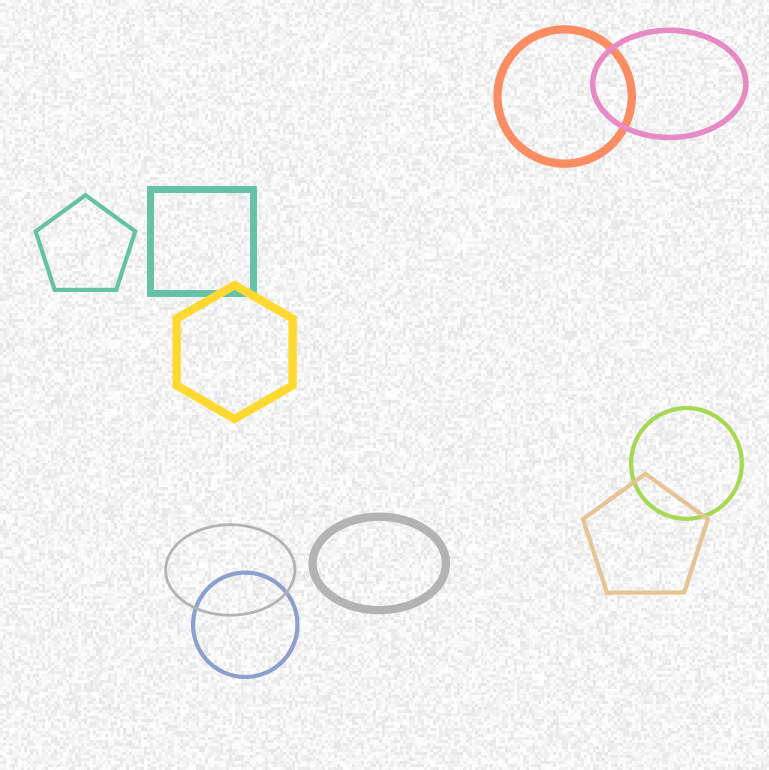[{"shape": "square", "thickness": 2.5, "radius": 0.33, "center": [0.262, 0.687]}, {"shape": "pentagon", "thickness": 1.5, "radius": 0.34, "center": [0.111, 0.679]}, {"shape": "circle", "thickness": 3, "radius": 0.44, "center": [0.733, 0.875]}, {"shape": "circle", "thickness": 1.5, "radius": 0.34, "center": [0.319, 0.189]}, {"shape": "oval", "thickness": 2, "radius": 0.5, "center": [0.869, 0.891]}, {"shape": "circle", "thickness": 1.5, "radius": 0.36, "center": [0.891, 0.398]}, {"shape": "hexagon", "thickness": 3, "radius": 0.43, "center": [0.305, 0.543]}, {"shape": "pentagon", "thickness": 1.5, "radius": 0.43, "center": [0.838, 0.299]}, {"shape": "oval", "thickness": 3, "radius": 0.43, "center": [0.493, 0.268]}, {"shape": "oval", "thickness": 1, "radius": 0.42, "center": [0.299, 0.26]}]